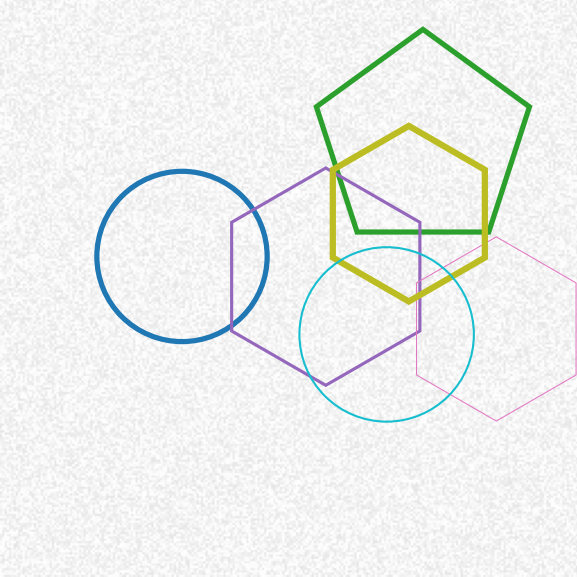[{"shape": "circle", "thickness": 2.5, "radius": 0.74, "center": [0.315, 0.555]}, {"shape": "pentagon", "thickness": 2.5, "radius": 0.97, "center": [0.732, 0.754]}, {"shape": "hexagon", "thickness": 1.5, "radius": 0.94, "center": [0.564, 0.52]}, {"shape": "hexagon", "thickness": 0.5, "radius": 0.8, "center": [0.859, 0.43]}, {"shape": "hexagon", "thickness": 3, "radius": 0.76, "center": [0.708, 0.629]}, {"shape": "circle", "thickness": 1, "radius": 0.76, "center": [0.67, 0.42]}]